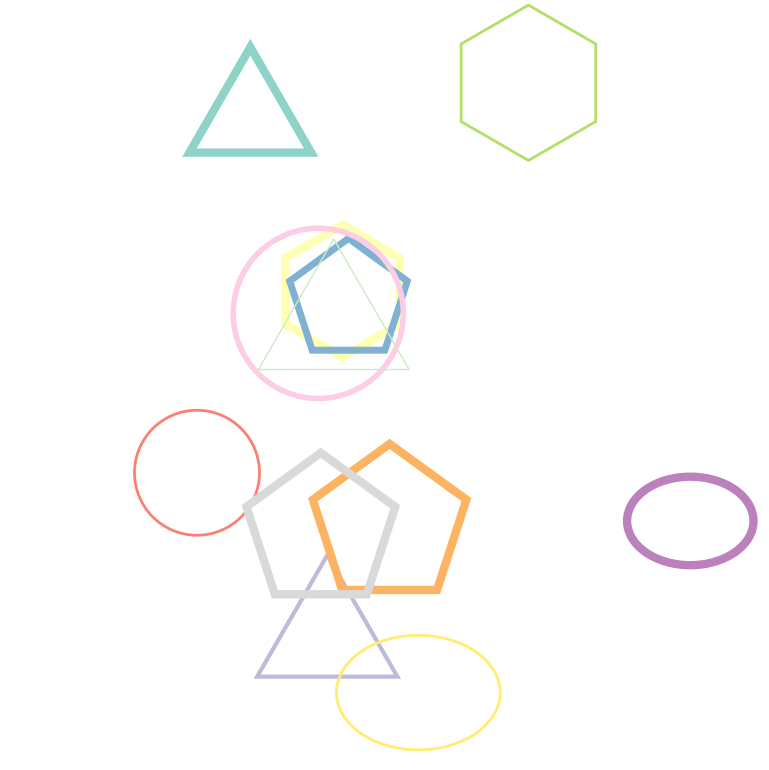[{"shape": "triangle", "thickness": 3, "radius": 0.46, "center": [0.325, 0.847]}, {"shape": "hexagon", "thickness": 3, "radius": 0.43, "center": [0.445, 0.622]}, {"shape": "triangle", "thickness": 1.5, "radius": 0.53, "center": [0.425, 0.174]}, {"shape": "circle", "thickness": 1, "radius": 0.41, "center": [0.256, 0.386]}, {"shape": "pentagon", "thickness": 2.5, "radius": 0.4, "center": [0.453, 0.61]}, {"shape": "pentagon", "thickness": 3, "radius": 0.52, "center": [0.506, 0.319]}, {"shape": "hexagon", "thickness": 1, "radius": 0.5, "center": [0.686, 0.893]}, {"shape": "circle", "thickness": 2, "radius": 0.55, "center": [0.413, 0.593]}, {"shape": "pentagon", "thickness": 3, "radius": 0.51, "center": [0.417, 0.31]}, {"shape": "oval", "thickness": 3, "radius": 0.41, "center": [0.896, 0.323]}, {"shape": "triangle", "thickness": 0.5, "radius": 0.57, "center": [0.433, 0.577]}, {"shape": "oval", "thickness": 1, "radius": 0.53, "center": [0.543, 0.101]}]